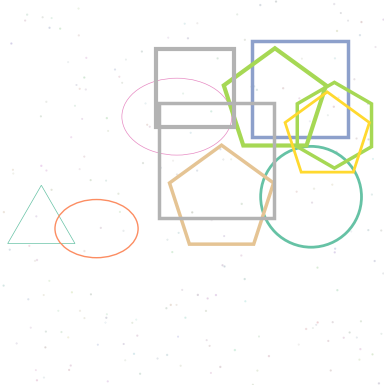[{"shape": "circle", "thickness": 2, "radius": 0.65, "center": [0.808, 0.489]}, {"shape": "triangle", "thickness": 0.5, "radius": 0.5, "center": [0.107, 0.418]}, {"shape": "oval", "thickness": 1, "radius": 0.54, "center": [0.251, 0.406]}, {"shape": "square", "thickness": 2.5, "radius": 0.62, "center": [0.779, 0.769]}, {"shape": "oval", "thickness": 0.5, "radius": 0.71, "center": [0.459, 0.697]}, {"shape": "pentagon", "thickness": 3, "radius": 0.7, "center": [0.714, 0.735]}, {"shape": "hexagon", "thickness": 2.5, "radius": 0.56, "center": [0.869, 0.675]}, {"shape": "pentagon", "thickness": 2, "radius": 0.58, "center": [0.85, 0.646]}, {"shape": "pentagon", "thickness": 2.5, "radius": 0.71, "center": [0.575, 0.481]}, {"shape": "square", "thickness": 3, "radius": 0.51, "center": [0.506, 0.77]}, {"shape": "square", "thickness": 2.5, "radius": 0.75, "center": [0.562, 0.583]}]